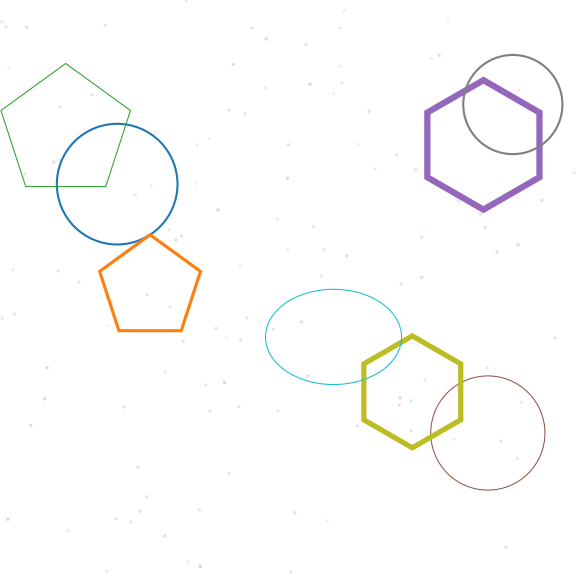[{"shape": "circle", "thickness": 1, "radius": 0.52, "center": [0.203, 0.68]}, {"shape": "pentagon", "thickness": 1.5, "radius": 0.46, "center": [0.26, 0.501]}, {"shape": "pentagon", "thickness": 0.5, "radius": 0.59, "center": [0.114, 0.771]}, {"shape": "hexagon", "thickness": 3, "radius": 0.56, "center": [0.837, 0.748]}, {"shape": "circle", "thickness": 0.5, "radius": 0.49, "center": [0.845, 0.249]}, {"shape": "circle", "thickness": 1, "radius": 0.43, "center": [0.888, 0.818]}, {"shape": "hexagon", "thickness": 2.5, "radius": 0.48, "center": [0.714, 0.321]}, {"shape": "oval", "thickness": 0.5, "radius": 0.59, "center": [0.577, 0.416]}]